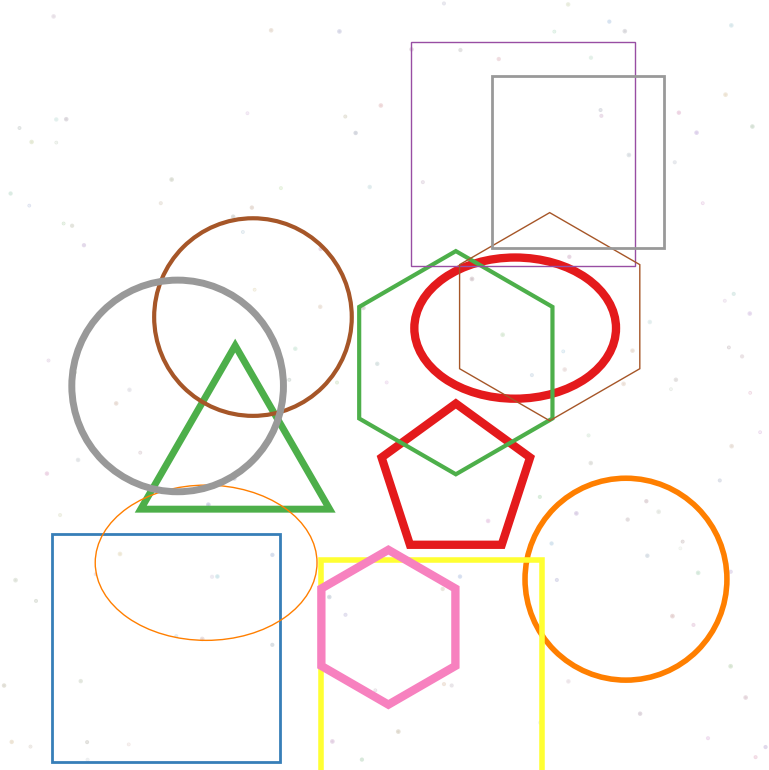[{"shape": "pentagon", "thickness": 3, "radius": 0.51, "center": [0.592, 0.375]}, {"shape": "oval", "thickness": 3, "radius": 0.65, "center": [0.669, 0.574]}, {"shape": "square", "thickness": 1, "radius": 0.74, "center": [0.216, 0.159]}, {"shape": "hexagon", "thickness": 1.5, "radius": 0.72, "center": [0.592, 0.529]}, {"shape": "triangle", "thickness": 2.5, "radius": 0.71, "center": [0.305, 0.41]}, {"shape": "square", "thickness": 0.5, "radius": 0.73, "center": [0.679, 0.8]}, {"shape": "oval", "thickness": 0.5, "radius": 0.72, "center": [0.268, 0.269]}, {"shape": "circle", "thickness": 2, "radius": 0.66, "center": [0.813, 0.248]}, {"shape": "square", "thickness": 2, "radius": 0.72, "center": [0.561, 0.13]}, {"shape": "circle", "thickness": 1.5, "radius": 0.64, "center": [0.329, 0.588]}, {"shape": "hexagon", "thickness": 0.5, "radius": 0.68, "center": [0.714, 0.589]}, {"shape": "hexagon", "thickness": 3, "radius": 0.5, "center": [0.504, 0.185]}, {"shape": "square", "thickness": 1, "radius": 0.56, "center": [0.751, 0.79]}, {"shape": "circle", "thickness": 2.5, "radius": 0.69, "center": [0.231, 0.499]}]